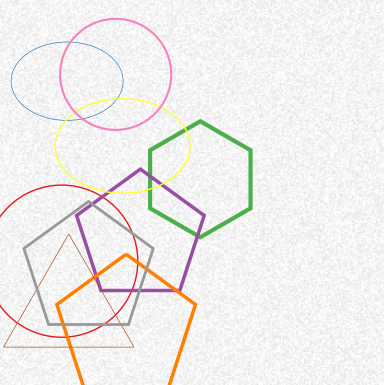[{"shape": "circle", "thickness": 1, "radius": 0.99, "center": [0.16, 0.322]}, {"shape": "oval", "thickness": 0.5, "radius": 0.73, "center": [0.174, 0.789]}, {"shape": "hexagon", "thickness": 3, "radius": 0.75, "center": [0.52, 0.534]}, {"shape": "pentagon", "thickness": 2.5, "radius": 0.87, "center": [0.365, 0.386]}, {"shape": "pentagon", "thickness": 2.5, "radius": 0.95, "center": [0.328, 0.15]}, {"shape": "oval", "thickness": 1, "radius": 0.88, "center": [0.318, 0.621]}, {"shape": "triangle", "thickness": 0.5, "radius": 0.98, "center": [0.179, 0.196]}, {"shape": "circle", "thickness": 1.5, "radius": 0.72, "center": [0.3, 0.807]}, {"shape": "pentagon", "thickness": 2, "radius": 0.88, "center": [0.23, 0.3]}]